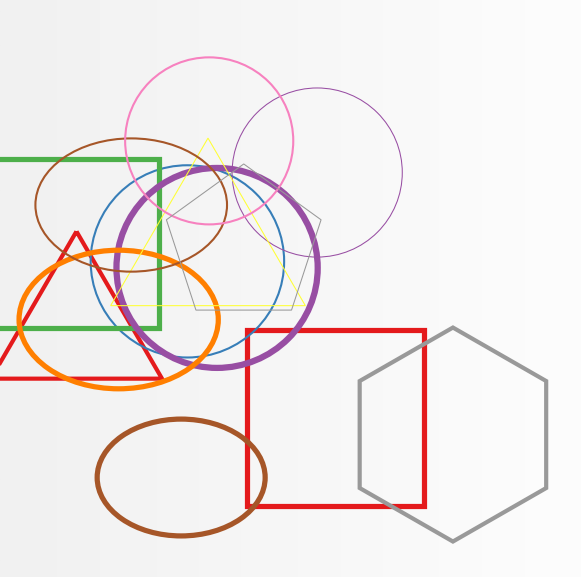[{"shape": "triangle", "thickness": 2, "radius": 0.85, "center": [0.132, 0.428]}, {"shape": "square", "thickness": 2.5, "radius": 0.76, "center": [0.577, 0.275]}, {"shape": "circle", "thickness": 1, "radius": 0.83, "center": [0.322, 0.547]}, {"shape": "square", "thickness": 2.5, "radius": 0.73, "center": [0.127, 0.578]}, {"shape": "circle", "thickness": 0.5, "radius": 0.73, "center": [0.546, 0.7]}, {"shape": "circle", "thickness": 3, "radius": 0.87, "center": [0.373, 0.535]}, {"shape": "oval", "thickness": 2.5, "radius": 0.86, "center": [0.204, 0.446]}, {"shape": "triangle", "thickness": 0.5, "radius": 0.97, "center": [0.358, 0.567]}, {"shape": "oval", "thickness": 2.5, "radius": 0.72, "center": [0.312, 0.172]}, {"shape": "oval", "thickness": 1, "radius": 0.82, "center": [0.226, 0.644]}, {"shape": "circle", "thickness": 1, "radius": 0.72, "center": [0.36, 0.755]}, {"shape": "hexagon", "thickness": 2, "radius": 0.93, "center": [0.779, 0.247]}, {"shape": "pentagon", "thickness": 0.5, "radius": 0.7, "center": [0.419, 0.575]}]